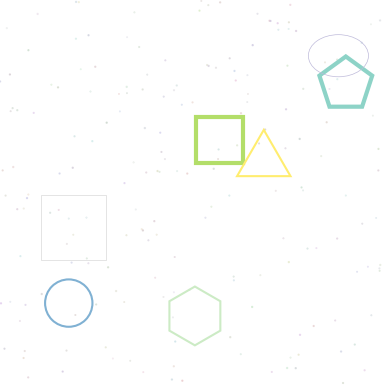[{"shape": "pentagon", "thickness": 3, "radius": 0.36, "center": [0.898, 0.781]}, {"shape": "oval", "thickness": 0.5, "radius": 0.39, "center": [0.879, 0.855]}, {"shape": "circle", "thickness": 1.5, "radius": 0.31, "center": [0.179, 0.213]}, {"shape": "square", "thickness": 3, "radius": 0.3, "center": [0.57, 0.636]}, {"shape": "square", "thickness": 0.5, "radius": 0.42, "center": [0.191, 0.409]}, {"shape": "hexagon", "thickness": 1.5, "radius": 0.38, "center": [0.506, 0.179]}, {"shape": "triangle", "thickness": 1.5, "radius": 0.4, "center": [0.685, 0.583]}]